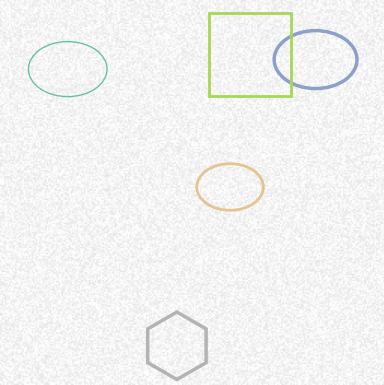[{"shape": "oval", "thickness": 1, "radius": 0.51, "center": [0.176, 0.821]}, {"shape": "oval", "thickness": 2.5, "radius": 0.54, "center": [0.82, 0.845]}, {"shape": "square", "thickness": 2, "radius": 0.54, "center": [0.649, 0.859]}, {"shape": "oval", "thickness": 2, "radius": 0.43, "center": [0.597, 0.514]}, {"shape": "hexagon", "thickness": 2.5, "radius": 0.44, "center": [0.459, 0.102]}]